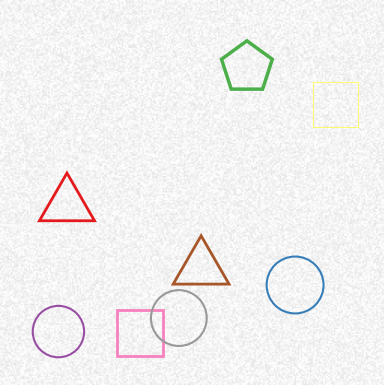[{"shape": "triangle", "thickness": 2, "radius": 0.41, "center": [0.174, 0.468]}, {"shape": "circle", "thickness": 1.5, "radius": 0.37, "center": [0.766, 0.26]}, {"shape": "pentagon", "thickness": 2.5, "radius": 0.35, "center": [0.641, 0.825]}, {"shape": "circle", "thickness": 1.5, "radius": 0.33, "center": [0.152, 0.139]}, {"shape": "square", "thickness": 0.5, "radius": 0.29, "center": [0.872, 0.728]}, {"shape": "triangle", "thickness": 2, "radius": 0.42, "center": [0.522, 0.304]}, {"shape": "square", "thickness": 2, "radius": 0.3, "center": [0.364, 0.134]}, {"shape": "circle", "thickness": 1.5, "radius": 0.36, "center": [0.465, 0.174]}]